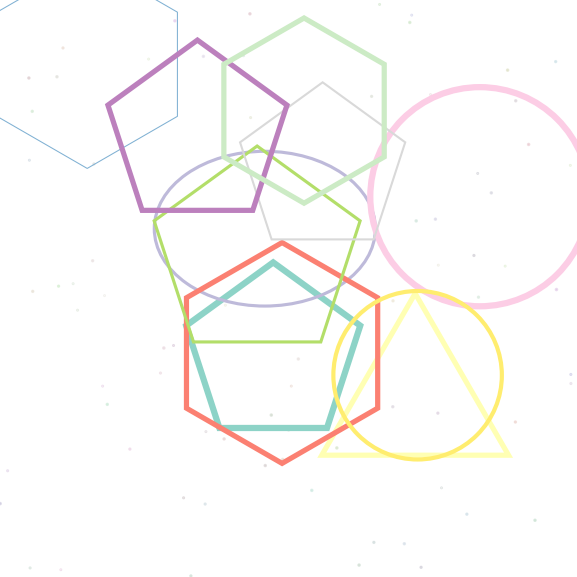[{"shape": "pentagon", "thickness": 3, "radius": 0.79, "center": [0.473, 0.386]}, {"shape": "triangle", "thickness": 2.5, "radius": 0.93, "center": [0.719, 0.304]}, {"shape": "oval", "thickness": 1.5, "radius": 0.96, "center": [0.459, 0.603]}, {"shape": "hexagon", "thickness": 2.5, "radius": 0.96, "center": [0.488, 0.388]}, {"shape": "hexagon", "thickness": 0.5, "radius": 0.9, "center": [0.151, 0.888]}, {"shape": "pentagon", "thickness": 1.5, "radius": 0.94, "center": [0.445, 0.559]}, {"shape": "circle", "thickness": 3, "radius": 0.95, "center": [0.831, 0.659]}, {"shape": "pentagon", "thickness": 1, "radius": 0.75, "center": [0.559, 0.706]}, {"shape": "pentagon", "thickness": 2.5, "radius": 0.81, "center": [0.342, 0.767]}, {"shape": "hexagon", "thickness": 2.5, "radius": 0.8, "center": [0.526, 0.808]}, {"shape": "circle", "thickness": 2, "radius": 0.73, "center": [0.723, 0.349]}]